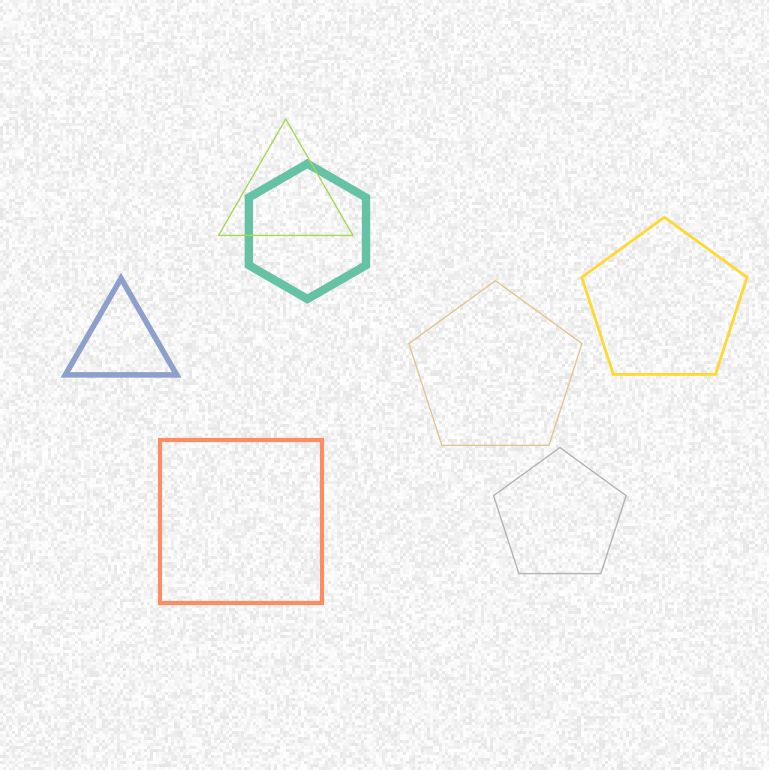[{"shape": "hexagon", "thickness": 3, "radius": 0.44, "center": [0.399, 0.7]}, {"shape": "square", "thickness": 1.5, "radius": 0.53, "center": [0.313, 0.323]}, {"shape": "triangle", "thickness": 2, "radius": 0.42, "center": [0.157, 0.555]}, {"shape": "triangle", "thickness": 0.5, "radius": 0.5, "center": [0.371, 0.745]}, {"shape": "pentagon", "thickness": 1, "radius": 0.56, "center": [0.863, 0.605]}, {"shape": "pentagon", "thickness": 0.5, "radius": 0.59, "center": [0.643, 0.517]}, {"shape": "pentagon", "thickness": 0.5, "radius": 0.45, "center": [0.727, 0.328]}]